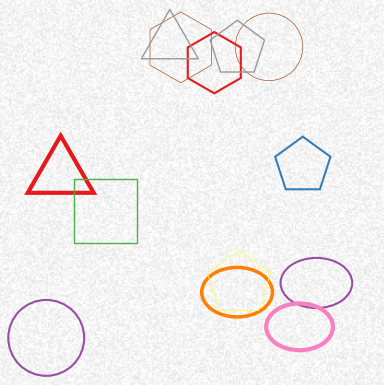[{"shape": "hexagon", "thickness": 1.5, "radius": 0.4, "center": [0.557, 0.837]}, {"shape": "triangle", "thickness": 3, "radius": 0.49, "center": [0.158, 0.549]}, {"shape": "pentagon", "thickness": 1.5, "radius": 0.38, "center": [0.787, 0.569]}, {"shape": "square", "thickness": 1, "radius": 0.41, "center": [0.275, 0.452]}, {"shape": "circle", "thickness": 1.5, "radius": 0.49, "center": [0.12, 0.122]}, {"shape": "oval", "thickness": 1.5, "radius": 0.47, "center": [0.822, 0.265]}, {"shape": "oval", "thickness": 2.5, "radius": 0.46, "center": [0.616, 0.241]}, {"shape": "pentagon", "thickness": 0.5, "radius": 0.43, "center": [0.621, 0.264]}, {"shape": "circle", "thickness": 0.5, "radius": 0.44, "center": [0.699, 0.878]}, {"shape": "hexagon", "thickness": 0.5, "radius": 0.46, "center": [0.469, 0.877]}, {"shape": "oval", "thickness": 3, "radius": 0.43, "center": [0.778, 0.151]}, {"shape": "triangle", "thickness": 1, "radius": 0.43, "center": [0.441, 0.89]}, {"shape": "pentagon", "thickness": 1, "radius": 0.37, "center": [0.616, 0.873]}]